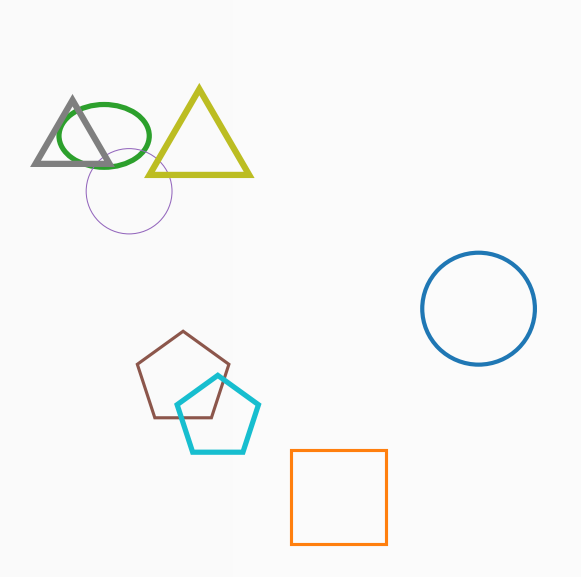[{"shape": "circle", "thickness": 2, "radius": 0.48, "center": [0.823, 0.465]}, {"shape": "square", "thickness": 1.5, "radius": 0.41, "center": [0.582, 0.139]}, {"shape": "oval", "thickness": 2.5, "radius": 0.39, "center": [0.179, 0.764]}, {"shape": "circle", "thickness": 0.5, "radius": 0.37, "center": [0.222, 0.668]}, {"shape": "pentagon", "thickness": 1.5, "radius": 0.41, "center": [0.315, 0.343]}, {"shape": "triangle", "thickness": 3, "radius": 0.37, "center": [0.125, 0.752]}, {"shape": "triangle", "thickness": 3, "radius": 0.5, "center": [0.343, 0.746]}, {"shape": "pentagon", "thickness": 2.5, "radius": 0.37, "center": [0.375, 0.276]}]